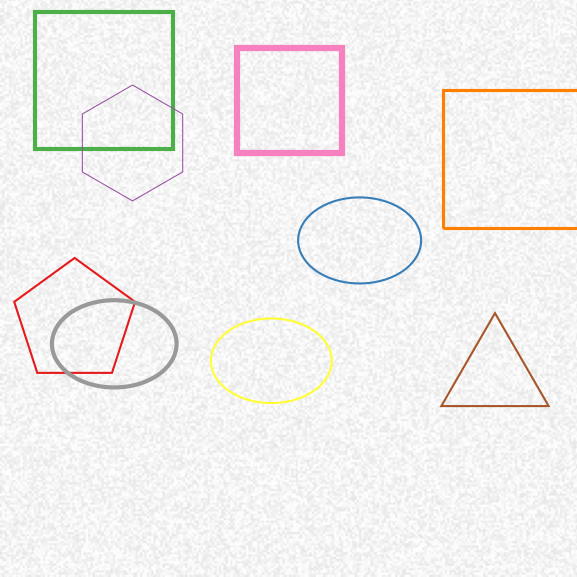[{"shape": "pentagon", "thickness": 1, "radius": 0.55, "center": [0.129, 0.442]}, {"shape": "oval", "thickness": 1, "radius": 0.53, "center": [0.623, 0.583]}, {"shape": "square", "thickness": 2, "radius": 0.6, "center": [0.18, 0.86]}, {"shape": "hexagon", "thickness": 0.5, "radius": 0.5, "center": [0.229, 0.752]}, {"shape": "square", "thickness": 1.5, "radius": 0.6, "center": [0.887, 0.724]}, {"shape": "oval", "thickness": 1, "radius": 0.52, "center": [0.47, 0.374]}, {"shape": "triangle", "thickness": 1, "radius": 0.54, "center": [0.857, 0.35]}, {"shape": "square", "thickness": 3, "radius": 0.45, "center": [0.501, 0.825]}, {"shape": "oval", "thickness": 2, "radius": 0.54, "center": [0.198, 0.404]}]